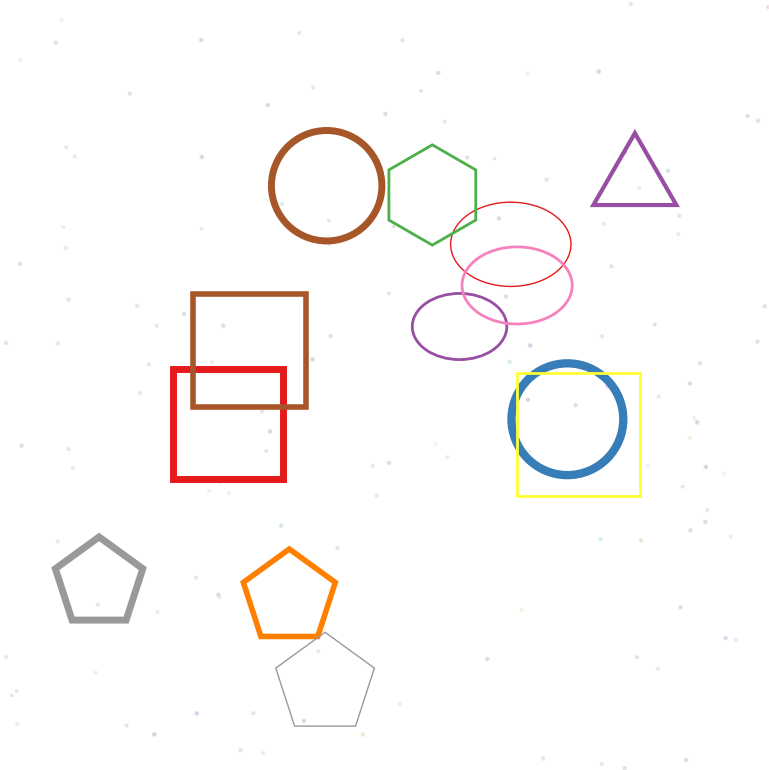[{"shape": "square", "thickness": 2.5, "radius": 0.36, "center": [0.296, 0.449]}, {"shape": "oval", "thickness": 0.5, "radius": 0.39, "center": [0.663, 0.683]}, {"shape": "circle", "thickness": 3, "radius": 0.36, "center": [0.737, 0.456]}, {"shape": "hexagon", "thickness": 1, "radius": 0.33, "center": [0.561, 0.747]}, {"shape": "oval", "thickness": 1, "radius": 0.31, "center": [0.597, 0.576]}, {"shape": "triangle", "thickness": 1.5, "radius": 0.31, "center": [0.825, 0.765]}, {"shape": "pentagon", "thickness": 2, "radius": 0.31, "center": [0.376, 0.224]}, {"shape": "square", "thickness": 1, "radius": 0.4, "center": [0.751, 0.436]}, {"shape": "circle", "thickness": 2.5, "radius": 0.36, "center": [0.424, 0.759]}, {"shape": "square", "thickness": 2, "radius": 0.37, "center": [0.324, 0.545]}, {"shape": "oval", "thickness": 1, "radius": 0.36, "center": [0.672, 0.629]}, {"shape": "pentagon", "thickness": 2.5, "radius": 0.3, "center": [0.129, 0.243]}, {"shape": "pentagon", "thickness": 0.5, "radius": 0.34, "center": [0.422, 0.112]}]